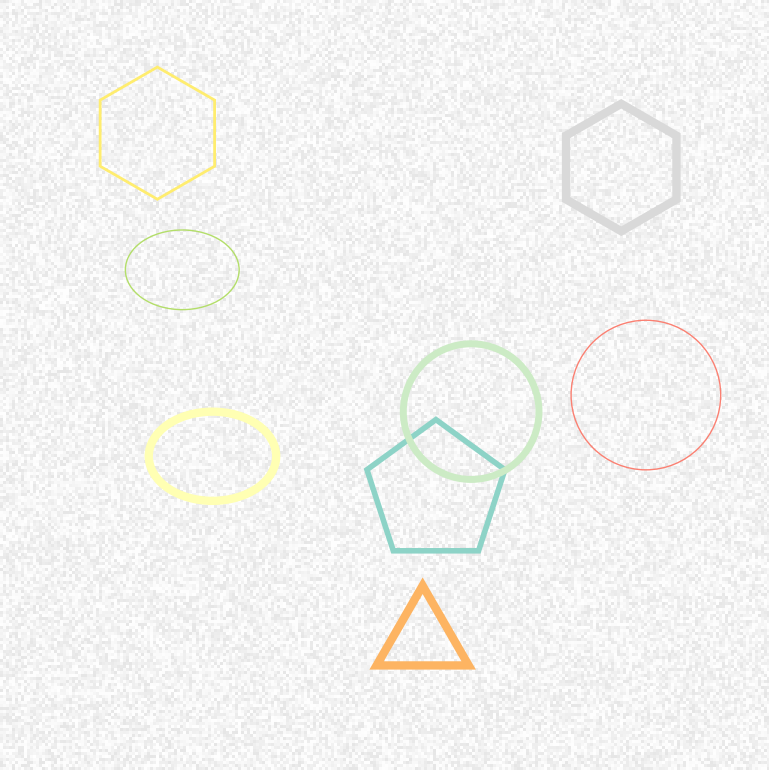[{"shape": "pentagon", "thickness": 2, "radius": 0.47, "center": [0.566, 0.361]}, {"shape": "oval", "thickness": 3, "radius": 0.41, "center": [0.276, 0.407]}, {"shape": "circle", "thickness": 0.5, "radius": 0.49, "center": [0.839, 0.487]}, {"shape": "triangle", "thickness": 3, "radius": 0.35, "center": [0.549, 0.17]}, {"shape": "oval", "thickness": 0.5, "radius": 0.37, "center": [0.237, 0.65]}, {"shape": "hexagon", "thickness": 3, "radius": 0.41, "center": [0.807, 0.782]}, {"shape": "circle", "thickness": 2.5, "radius": 0.44, "center": [0.612, 0.465]}, {"shape": "hexagon", "thickness": 1, "radius": 0.43, "center": [0.204, 0.827]}]